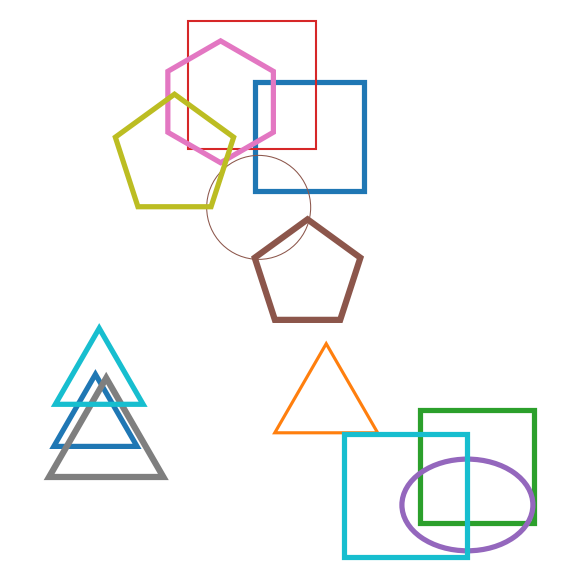[{"shape": "triangle", "thickness": 2.5, "radius": 0.42, "center": [0.165, 0.268]}, {"shape": "square", "thickness": 2.5, "radius": 0.47, "center": [0.535, 0.763]}, {"shape": "triangle", "thickness": 1.5, "radius": 0.51, "center": [0.565, 0.301]}, {"shape": "square", "thickness": 2.5, "radius": 0.49, "center": [0.825, 0.191]}, {"shape": "square", "thickness": 1, "radius": 0.55, "center": [0.436, 0.851]}, {"shape": "oval", "thickness": 2.5, "radius": 0.57, "center": [0.809, 0.125]}, {"shape": "circle", "thickness": 0.5, "radius": 0.45, "center": [0.448, 0.64]}, {"shape": "pentagon", "thickness": 3, "radius": 0.48, "center": [0.533, 0.523]}, {"shape": "hexagon", "thickness": 2.5, "radius": 0.53, "center": [0.382, 0.823]}, {"shape": "triangle", "thickness": 3, "radius": 0.57, "center": [0.184, 0.23]}, {"shape": "pentagon", "thickness": 2.5, "radius": 0.54, "center": [0.302, 0.728]}, {"shape": "triangle", "thickness": 2.5, "radius": 0.44, "center": [0.172, 0.343]}, {"shape": "square", "thickness": 2.5, "radius": 0.53, "center": [0.702, 0.142]}]